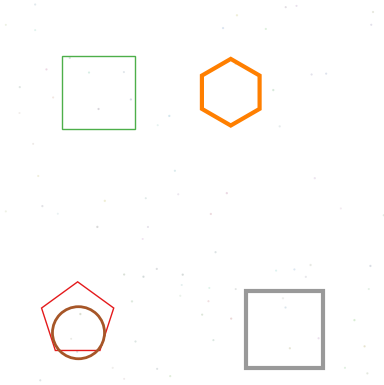[{"shape": "pentagon", "thickness": 1, "radius": 0.49, "center": [0.202, 0.169]}, {"shape": "square", "thickness": 1, "radius": 0.48, "center": [0.256, 0.76]}, {"shape": "hexagon", "thickness": 3, "radius": 0.43, "center": [0.599, 0.76]}, {"shape": "circle", "thickness": 2, "radius": 0.34, "center": [0.204, 0.136]}, {"shape": "square", "thickness": 3, "radius": 0.5, "center": [0.739, 0.144]}]